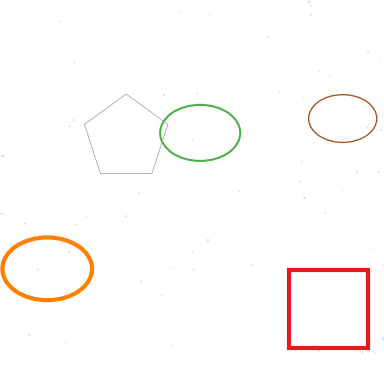[{"shape": "square", "thickness": 3, "radius": 0.51, "center": [0.853, 0.198]}, {"shape": "oval", "thickness": 1.5, "radius": 0.52, "center": [0.52, 0.655]}, {"shape": "oval", "thickness": 3, "radius": 0.58, "center": [0.123, 0.302]}, {"shape": "oval", "thickness": 1, "radius": 0.44, "center": [0.89, 0.692]}, {"shape": "pentagon", "thickness": 0.5, "radius": 0.57, "center": [0.328, 0.642]}]